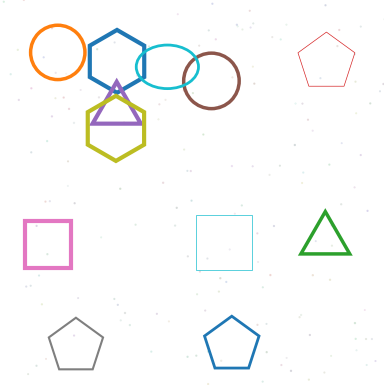[{"shape": "hexagon", "thickness": 3, "radius": 0.41, "center": [0.304, 0.841]}, {"shape": "pentagon", "thickness": 2, "radius": 0.37, "center": [0.602, 0.104]}, {"shape": "circle", "thickness": 2.5, "radius": 0.35, "center": [0.15, 0.864]}, {"shape": "triangle", "thickness": 2.5, "radius": 0.37, "center": [0.845, 0.377]}, {"shape": "pentagon", "thickness": 0.5, "radius": 0.39, "center": [0.848, 0.839]}, {"shape": "triangle", "thickness": 3, "radius": 0.36, "center": [0.303, 0.715]}, {"shape": "circle", "thickness": 2.5, "radius": 0.36, "center": [0.549, 0.79]}, {"shape": "square", "thickness": 3, "radius": 0.3, "center": [0.125, 0.365]}, {"shape": "pentagon", "thickness": 1.5, "radius": 0.37, "center": [0.197, 0.101]}, {"shape": "hexagon", "thickness": 3, "radius": 0.42, "center": [0.301, 0.667]}, {"shape": "oval", "thickness": 2, "radius": 0.4, "center": [0.435, 0.826]}, {"shape": "square", "thickness": 0.5, "radius": 0.36, "center": [0.582, 0.369]}]